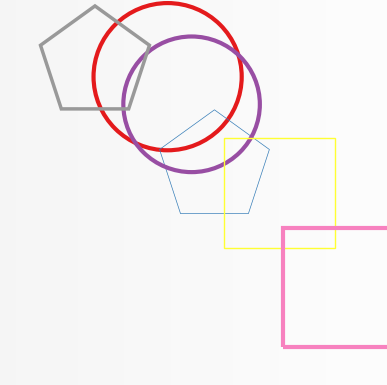[{"shape": "circle", "thickness": 3, "radius": 0.96, "center": [0.433, 0.801]}, {"shape": "pentagon", "thickness": 0.5, "radius": 0.75, "center": [0.553, 0.566]}, {"shape": "circle", "thickness": 3, "radius": 0.88, "center": [0.494, 0.729]}, {"shape": "square", "thickness": 1, "radius": 0.72, "center": [0.72, 0.499]}, {"shape": "square", "thickness": 3, "radius": 0.77, "center": [0.884, 0.253]}, {"shape": "pentagon", "thickness": 2.5, "radius": 0.74, "center": [0.245, 0.837]}]